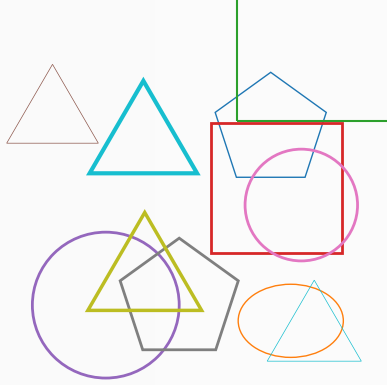[{"shape": "pentagon", "thickness": 1, "radius": 0.75, "center": [0.699, 0.661]}, {"shape": "oval", "thickness": 1, "radius": 0.68, "center": [0.75, 0.167]}, {"shape": "square", "thickness": 1.5, "radius": 1.0, "center": [0.811, 0.884]}, {"shape": "square", "thickness": 2, "radius": 0.84, "center": [0.714, 0.513]}, {"shape": "circle", "thickness": 2, "radius": 0.95, "center": [0.273, 0.208]}, {"shape": "triangle", "thickness": 0.5, "radius": 0.68, "center": [0.136, 0.696]}, {"shape": "circle", "thickness": 2, "radius": 0.73, "center": [0.778, 0.467]}, {"shape": "pentagon", "thickness": 2, "radius": 0.8, "center": [0.463, 0.221]}, {"shape": "triangle", "thickness": 2.5, "radius": 0.85, "center": [0.374, 0.279]}, {"shape": "triangle", "thickness": 3, "radius": 0.8, "center": [0.37, 0.63]}, {"shape": "triangle", "thickness": 0.5, "radius": 0.7, "center": [0.811, 0.132]}]